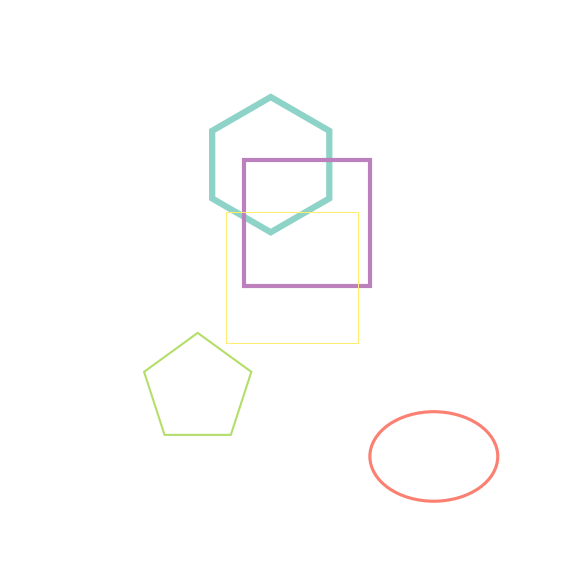[{"shape": "hexagon", "thickness": 3, "radius": 0.59, "center": [0.469, 0.714]}, {"shape": "oval", "thickness": 1.5, "radius": 0.55, "center": [0.751, 0.209]}, {"shape": "pentagon", "thickness": 1, "radius": 0.49, "center": [0.342, 0.325]}, {"shape": "square", "thickness": 2, "radius": 0.55, "center": [0.532, 0.613]}, {"shape": "square", "thickness": 0.5, "radius": 0.57, "center": [0.505, 0.519]}]